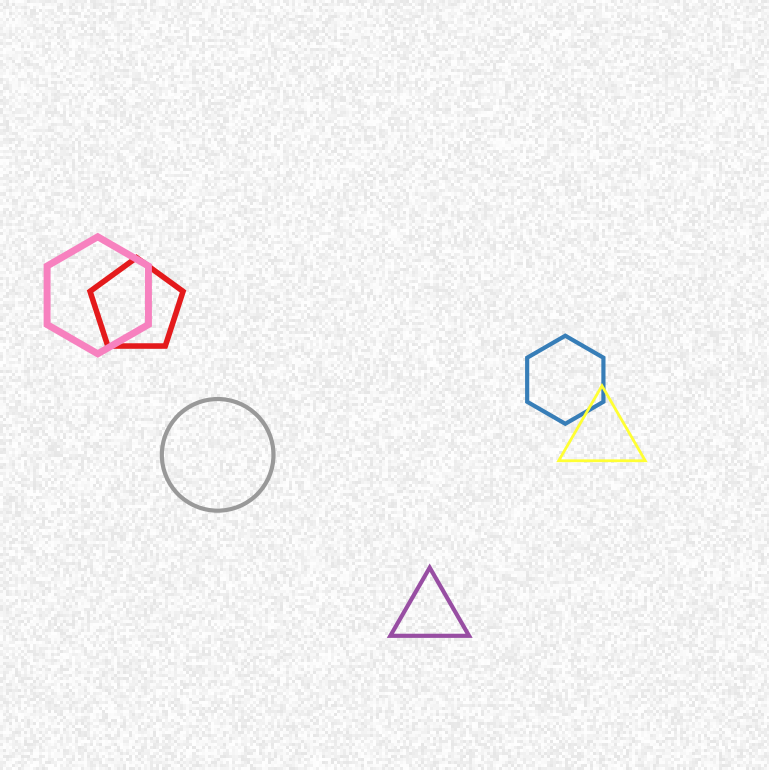[{"shape": "pentagon", "thickness": 2, "radius": 0.32, "center": [0.177, 0.602]}, {"shape": "hexagon", "thickness": 1.5, "radius": 0.29, "center": [0.734, 0.507]}, {"shape": "triangle", "thickness": 1.5, "radius": 0.3, "center": [0.558, 0.204]}, {"shape": "triangle", "thickness": 1, "radius": 0.32, "center": [0.782, 0.434]}, {"shape": "hexagon", "thickness": 2.5, "radius": 0.38, "center": [0.127, 0.617]}, {"shape": "circle", "thickness": 1.5, "radius": 0.36, "center": [0.283, 0.409]}]